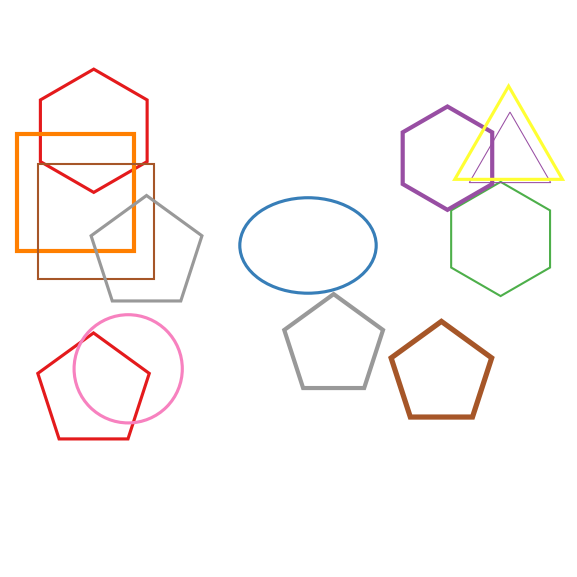[{"shape": "pentagon", "thickness": 1.5, "radius": 0.51, "center": [0.162, 0.321]}, {"shape": "hexagon", "thickness": 1.5, "radius": 0.53, "center": [0.162, 0.773]}, {"shape": "oval", "thickness": 1.5, "radius": 0.59, "center": [0.533, 0.574]}, {"shape": "hexagon", "thickness": 1, "radius": 0.49, "center": [0.867, 0.585]}, {"shape": "hexagon", "thickness": 2, "radius": 0.45, "center": [0.775, 0.725]}, {"shape": "triangle", "thickness": 0.5, "radius": 0.41, "center": [0.883, 0.724]}, {"shape": "square", "thickness": 2, "radius": 0.51, "center": [0.13, 0.666]}, {"shape": "triangle", "thickness": 1.5, "radius": 0.54, "center": [0.881, 0.742]}, {"shape": "square", "thickness": 1, "radius": 0.5, "center": [0.166, 0.616]}, {"shape": "pentagon", "thickness": 2.5, "radius": 0.46, "center": [0.764, 0.351]}, {"shape": "circle", "thickness": 1.5, "radius": 0.47, "center": [0.222, 0.36]}, {"shape": "pentagon", "thickness": 2, "radius": 0.45, "center": [0.578, 0.4]}, {"shape": "pentagon", "thickness": 1.5, "radius": 0.5, "center": [0.254, 0.56]}]